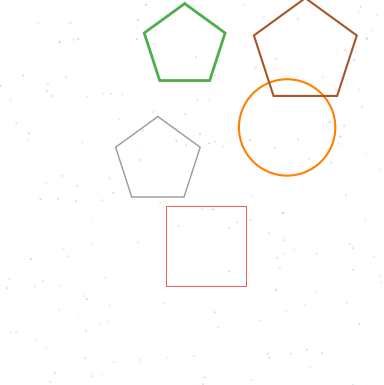[{"shape": "square", "thickness": 0.5, "radius": 0.52, "center": [0.535, 0.362]}, {"shape": "pentagon", "thickness": 2, "radius": 0.55, "center": [0.48, 0.88]}, {"shape": "circle", "thickness": 1.5, "radius": 0.63, "center": [0.746, 0.669]}, {"shape": "pentagon", "thickness": 1.5, "radius": 0.7, "center": [0.793, 0.864]}, {"shape": "pentagon", "thickness": 1, "radius": 0.58, "center": [0.41, 0.582]}]